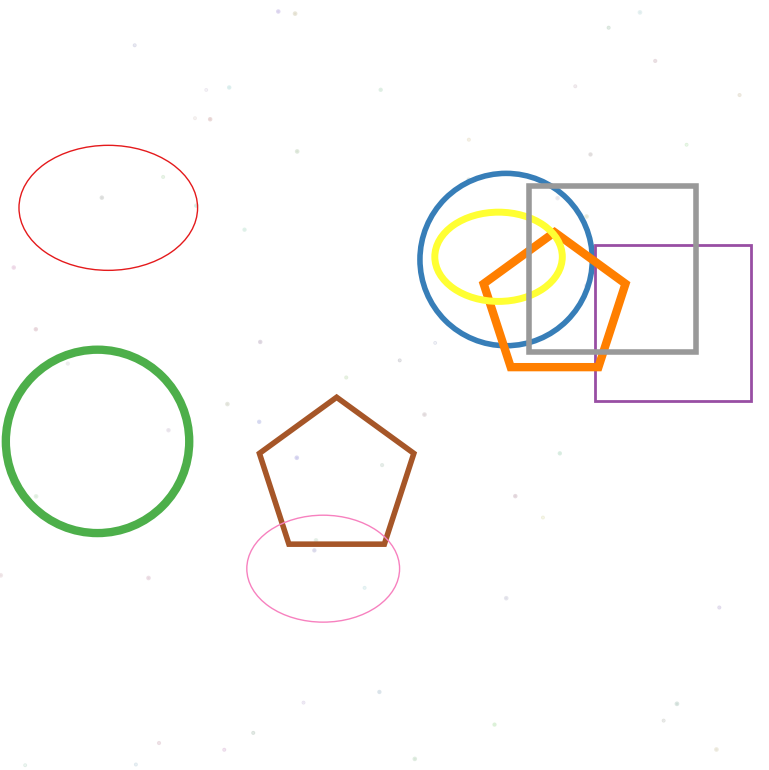[{"shape": "oval", "thickness": 0.5, "radius": 0.58, "center": [0.141, 0.73]}, {"shape": "circle", "thickness": 2, "radius": 0.56, "center": [0.657, 0.663]}, {"shape": "circle", "thickness": 3, "radius": 0.6, "center": [0.127, 0.427]}, {"shape": "square", "thickness": 1, "radius": 0.51, "center": [0.874, 0.581]}, {"shape": "pentagon", "thickness": 3, "radius": 0.48, "center": [0.72, 0.602]}, {"shape": "oval", "thickness": 2.5, "radius": 0.41, "center": [0.647, 0.667]}, {"shape": "pentagon", "thickness": 2, "radius": 0.53, "center": [0.437, 0.379]}, {"shape": "oval", "thickness": 0.5, "radius": 0.5, "center": [0.42, 0.261]}, {"shape": "square", "thickness": 2, "radius": 0.54, "center": [0.796, 0.65]}]